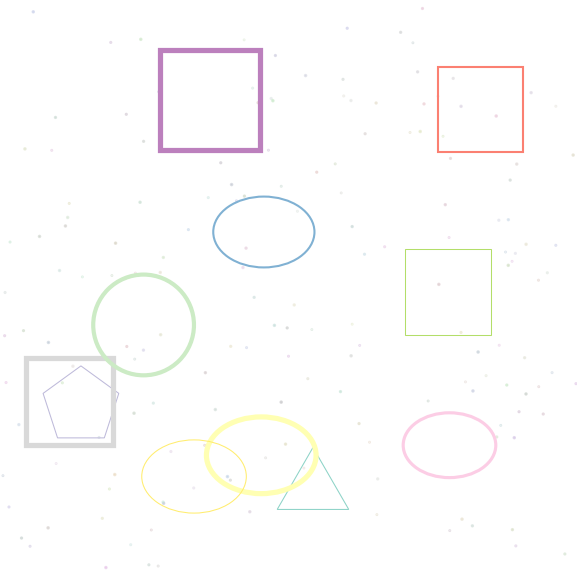[{"shape": "triangle", "thickness": 0.5, "radius": 0.36, "center": [0.542, 0.153]}, {"shape": "oval", "thickness": 2.5, "radius": 0.47, "center": [0.452, 0.211]}, {"shape": "pentagon", "thickness": 0.5, "radius": 0.34, "center": [0.14, 0.297]}, {"shape": "square", "thickness": 1, "radius": 0.37, "center": [0.832, 0.81]}, {"shape": "oval", "thickness": 1, "radius": 0.44, "center": [0.457, 0.597]}, {"shape": "square", "thickness": 0.5, "radius": 0.37, "center": [0.776, 0.493]}, {"shape": "oval", "thickness": 1.5, "radius": 0.4, "center": [0.778, 0.228]}, {"shape": "square", "thickness": 2.5, "radius": 0.38, "center": [0.121, 0.304]}, {"shape": "square", "thickness": 2.5, "radius": 0.43, "center": [0.364, 0.826]}, {"shape": "circle", "thickness": 2, "radius": 0.44, "center": [0.249, 0.436]}, {"shape": "oval", "thickness": 0.5, "radius": 0.45, "center": [0.336, 0.174]}]